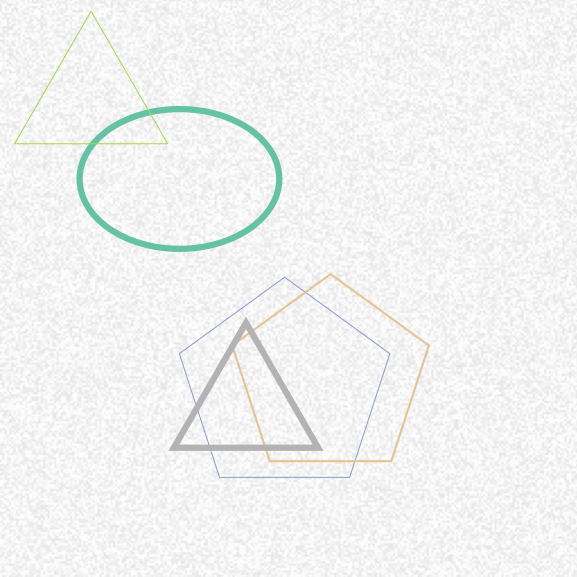[{"shape": "oval", "thickness": 3, "radius": 0.86, "center": [0.311, 0.689]}, {"shape": "pentagon", "thickness": 0.5, "radius": 0.96, "center": [0.493, 0.328]}, {"shape": "triangle", "thickness": 0.5, "radius": 0.77, "center": [0.158, 0.827]}, {"shape": "pentagon", "thickness": 1, "radius": 0.9, "center": [0.572, 0.345]}, {"shape": "triangle", "thickness": 3, "radius": 0.72, "center": [0.426, 0.296]}]